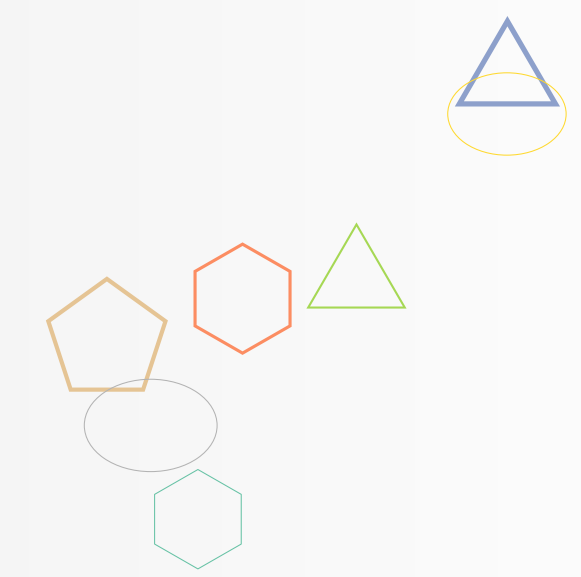[{"shape": "hexagon", "thickness": 0.5, "radius": 0.43, "center": [0.341, 0.1]}, {"shape": "hexagon", "thickness": 1.5, "radius": 0.47, "center": [0.417, 0.482]}, {"shape": "triangle", "thickness": 2.5, "radius": 0.48, "center": [0.873, 0.867]}, {"shape": "triangle", "thickness": 1, "radius": 0.48, "center": [0.613, 0.515]}, {"shape": "oval", "thickness": 0.5, "radius": 0.51, "center": [0.872, 0.802]}, {"shape": "pentagon", "thickness": 2, "radius": 0.53, "center": [0.184, 0.41]}, {"shape": "oval", "thickness": 0.5, "radius": 0.57, "center": [0.259, 0.262]}]